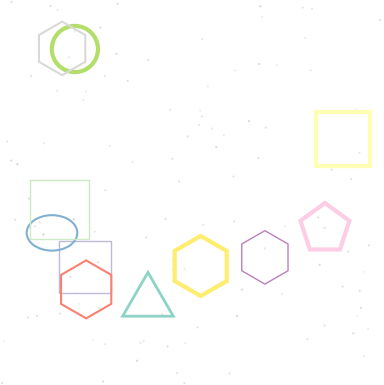[{"shape": "triangle", "thickness": 2, "radius": 0.38, "center": [0.384, 0.217]}, {"shape": "square", "thickness": 3, "radius": 0.35, "center": [0.891, 0.64]}, {"shape": "square", "thickness": 1, "radius": 0.33, "center": [0.221, 0.306]}, {"shape": "hexagon", "thickness": 1.5, "radius": 0.38, "center": [0.224, 0.248]}, {"shape": "oval", "thickness": 1.5, "radius": 0.33, "center": [0.135, 0.395]}, {"shape": "circle", "thickness": 3, "radius": 0.3, "center": [0.194, 0.873]}, {"shape": "pentagon", "thickness": 3, "radius": 0.33, "center": [0.844, 0.406]}, {"shape": "hexagon", "thickness": 1.5, "radius": 0.35, "center": [0.161, 0.874]}, {"shape": "hexagon", "thickness": 1, "radius": 0.35, "center": [0.688, 0.332]}, {"shape": "square", "thickness": 1, "radius": 0.38, "center": [0.155, 0.456]}, {"shape": "hexagon", "thickness": 3, "radius": 0.39, "center": [0.521, 0.309]}]